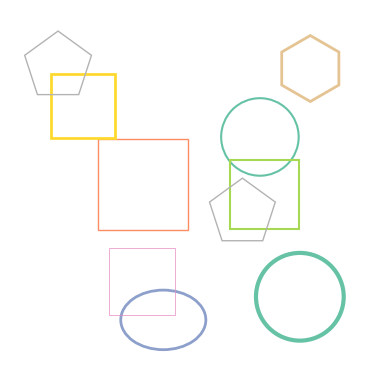[{"shape": "circle", "thickness": 3, "radius": 0.57, "center": [0.779, 0.229]}, {"shape": "circle", "thickness": 1.5, "radius": 0.5, "center": [0.675, 0.644]}, {"shape": "square", "thickness": 1, "radius": 0.59, "center": [0.372, 0.521]}, {"shape": "oval", "thickness": 2, "radius": 0.55, "center": [0.424, 0.169]}, {"shape": "square", "thickness": 0.5, "radius": 0.43, "center": [0.369, 0.269]}, {"shape": "square", "thickness": 1.5, "radius": 0.45, "center": [0.688, 0.494]}, {"shape": "square", "thickness": 2, "radius": 0.41, "center": [0.216, 0.724]}, {"shape": "hexagon", "thickness": 2, "radius": 0.43, "center": [0.806, 0.822]}, {"shape": "pentagon", "thickness": 1, "radius": 0.46, "center": [0.151, 0.828]}, {"shape": "pentagon", "thickness": 1, "radius": 0.45, "center": [0.63, 0.447]}]